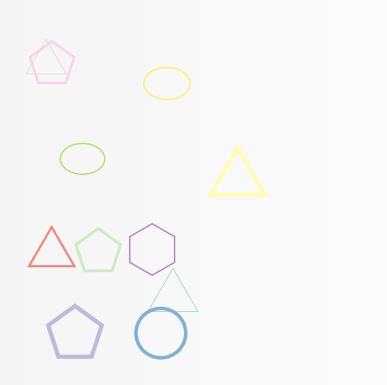[{"shape": "triangle", "thickness": 0.5, "radius": 0.37, "center": [0.446, 0.228]}, {"shape": "triangle", "thickness": 3, "radius": 0.4, "center": [0.613, 0.535]}, {"shape": "pentagon", "thickness": 3, "radius": 0.36, "center": [0.194, 0.132]}, {"shape": "triangle", "thickness": 1.5, "radius": 0.34, "center": [0.133, 0.343]}, {"shape": "circle", "thickness": 2.5, "radius": 0.32, "center": [0.415, 0.135]}, {"shape": "oval", "thickness": 1, "radius": 0.29, "center": [0.213, 0.587]}, {"shape": "pentagon", "thickness": 1.5, "radius": 0.3, "center": [0.134, 0.833]}, {"shape": "triangle", "thickness": 0.5, "radius": 0.3, "center": [0.119, 0.838]}, {"shape": "hexagon", "thickness": 1, "radius": 0.33, "center": [0.393, 0.352]}, {"shape": "pentagon", "thickness": 2, "radius": 0.3, "center": [0.253, 0.346]}, {"shape": "oval", "thickness": 1, "radius": 0.3, "center": [0.431, 0.783]}]